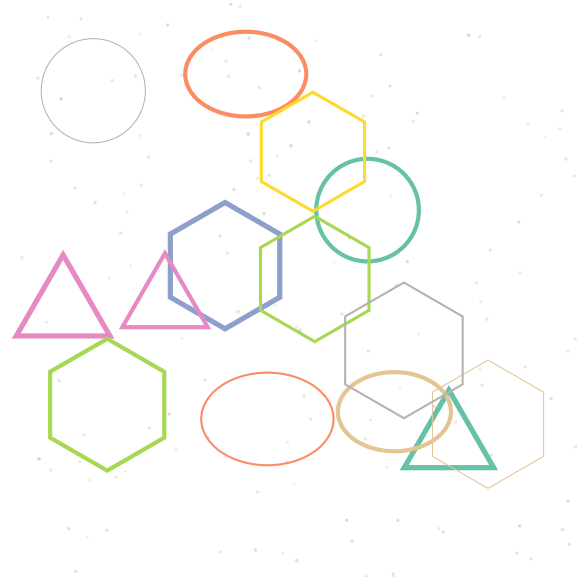[{"shape": "triangle", "thickness": 2.5, "radius": 0.45, "center": [0.777, 0.234]}, {"shape": "circle", "thickness": 2, "radius": 0.44, "center": [0.636, 0.635]}, {"shape": "oval", "thickness": 1, "radius": 0.57, "center": [0.463, 0.274]}, {"shape": "oval", "thickness": 2, "radius": 0.52, "center": [0.426, 0.871]}, {"shape": "hexagon", "thickness": 2.5, "radius": 0.55, "center": [0.39, 0.539]}, {"shape": "triangle", "thickness": 2.5, "radius": 0.47, "center": [0.109, 0.464]}, {"shape": "triangle", "thickness": 2, "radius": 0.43, "center": [0.286, 0.475]}, {"shape": "hexagon", "thickness": 2, "radius": 0.57, "center": [0.186, 0.298]}, {"shape": "hexagon", "thickness": 1.5, "radius": 0.54, "center": [0.545, 0.516]}, {"shape": "hexagon", "thickness": 1.5, "radius": 0.52, "center": [0.542, 0.736]}, {"shape": "hexagon", "thickness": 0.5, "radius": 0.56, "center": [0.845, 0.265]}, {"shape": "oval", "thickness": 2, "radius": 0.49, "center": [0.683, 0.286]}, {"shape": "hexagon", "thickness": 1, "radius": 0.59, "center": [0.699, 0.392]}, {"shape": "circle", "thickness": 0.5, "radius": 0.45, "center": [0.162, 0.842]}]